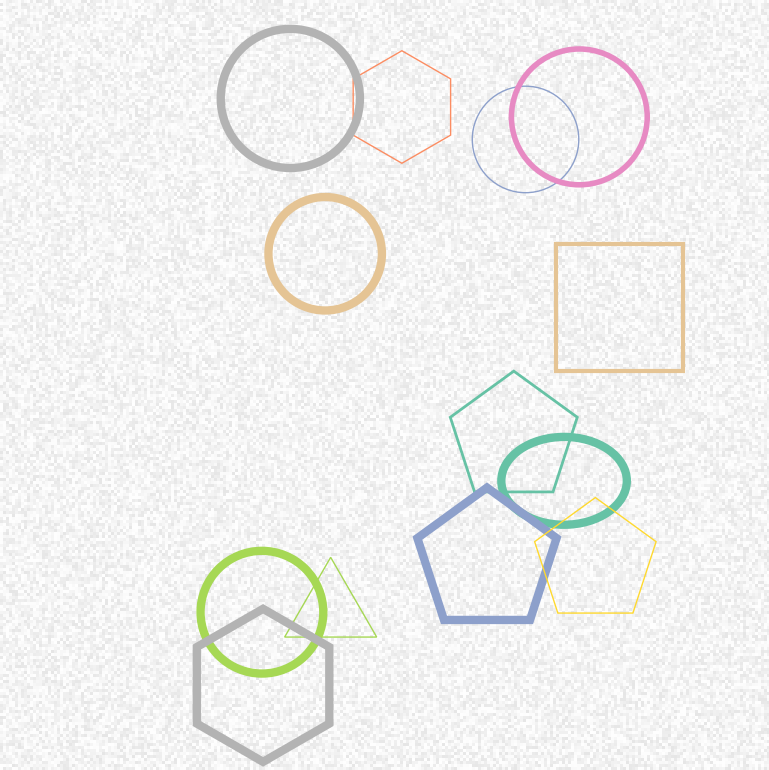[{"shape": "oval", "thickness": 3, "radius": 0.41, "center": [0.733, 0.376]}, {"shape": "pentagon", "thickness": 1, "radius": 0.43, "center": [0.667, 0.431]}, {"shape": "hexagon", "thickness": 0.5, "radius": 0.37, "center": [0.522, 0.861]}, {"shape": "circle", "thickness": 0.5, "radius": 0.35, "center": [0.683, 0.819]}, {"shape": "pentagon", "thickness": 3, "radius": 0.48, "center": [0.632, 0.272]}, {"shape": "circle", "thickness": 2, "radius": 0.44, "center": [0.752, 0.848]}, {"shape": "circle", "thickness": 3, "radius": 0.4, "center": [0.34, 0.205]}, {"shape": "triangle", "thickness": 0.5, "radius": 0.35, "center": [0.429, 0.207]}, {"shape": "pentagon", "thickness": 0.5, "radius": 0.41, "center": [0.773, 0.271]}, {"shape": "square", "thickness": 1.5, "radius": 0.41, "center": [0.805, 0.6]}, {"shape": "circle", "thickness": 3, "radius": 0.37, "center": [0.422, 0.67]}, {"shape": "hexagon", "thickness": 3, "radius": 0.5, "center": [0.342, 0.11]}, {"shape": "circle", "thickness": 3, "radius": 0.45, "center": [0.377, 0.872]}]